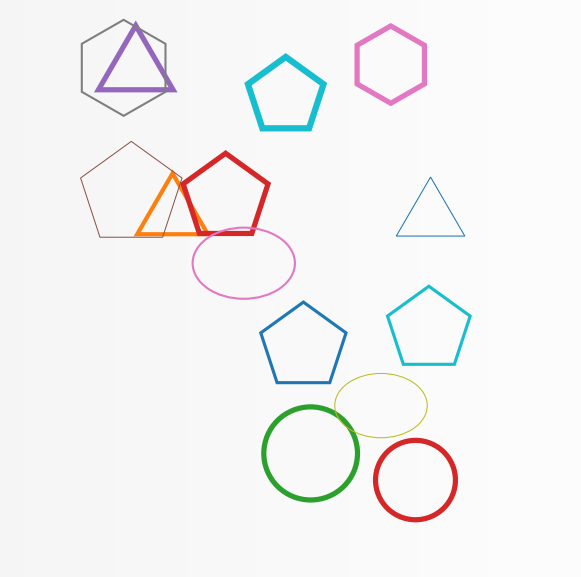[{"shape": "pentagon", "thickness": 1.5, "radius": 0.39, "center": [0.522, 0.399]}, {"shape": "triangle", "thickness": 0.5, "radius": 0.34, "center": [0.741, 0.624]}, {"shape": "triangle", "thickness": 2, "radius": 0.35, "center": [0.297, 0.629]}, {"shape": "circle", "thickness": 2.5, "radius": 0.4, "center": [0.534, 0.214]}, {"shape": "pentagon", "thickness": 2.5, "radius": 0.38, "center": [0.388, 0.657]}, {"shape": "circle", "thickness": 2.5, "radius": 0.34, "center": [0.715, 0.168]}, {"shape": "triangle", "thickness": 2.5, "radius": 0.37, "center": [0.234, 0.881]}, {"shape": "pentagon", "thickness": 0.5, "radius": 0.46, "center": [0.226, 0.663]}, {"shape": "hexagon", "thickness": 2.5, "radius": 0.33, "center": [0.672, 0.887]}, {"shape": "oval", "thickness": 1, "radius": 0.44, "center": [0.419, 0.543]}, {"shape": "hexagon", "thickness": 1, "radius": 0.42, "center": [0.213, 0.882]}, {"shape": "oval", "thickness": 0.5, "radius": 0.4, "center": [0.655, 0.297]}, {"shape": "pentagon", "thickness": 1.5, "radius": 0.37, "center": [0.738, 0.429]}, {"shape": "pentagon", "thickness": 3, "radius": 0.34, "center": [0.492, 0.832]}]